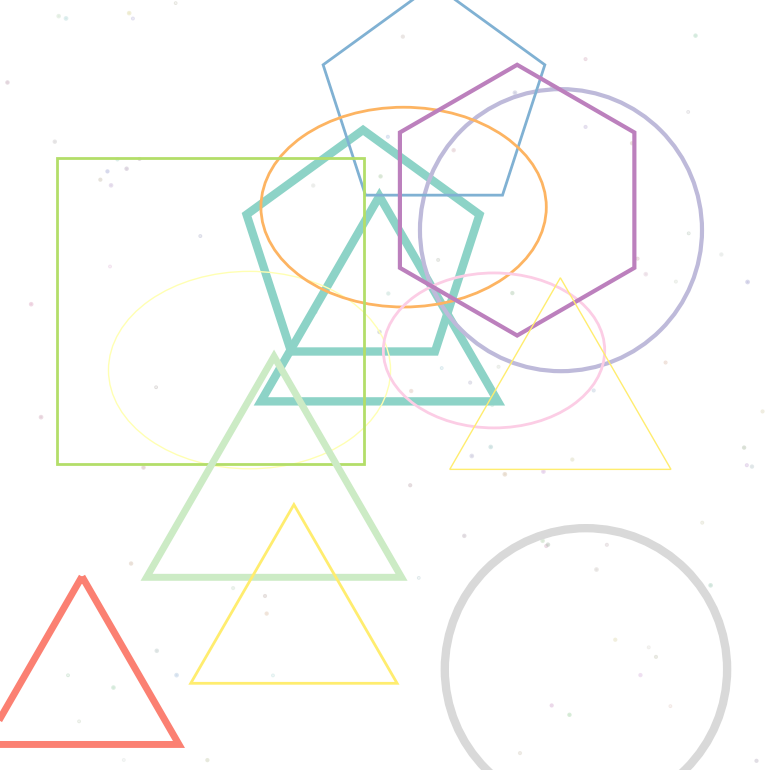[{"shape": "pentagon", "thickness": 3, "radius": 0.8, "center": [0.471, 0.672]}, {"shape": "triangle", "thickness": 3, "radius": 0.89, "center": [0.493, 0.568]}, {"shape": "oval", "thickness": 0.5, "radius": 0.92, "center": [0.324, 0.519]}, {"shape": "circle", "thickness": 1.5, "radius": 0.92, "center": [0.729, 0.701]}, {"shape": "triangle", "thickness": 2.5, "radius": 0.73, "center": [0.107, 0.106]}, {"shape": "pentagon", "thickness": 1, "radius": 0.76, "center": [0.564, 0.869]}, {"shape": "oval", "thickness": 1, "radius": 0.93, "center": [0.524, 0.731]}, {"shape": "square", "thickness": 1, "radius": 0.99, "center": [0.273, 0.596]}, {"shape": "oval", "thickness": 1, "radius": 0.72, "center": [0.642, 0.545]}, {"shape": "circle", "thickness": 3, "radius": 0.92, "center": [0.761, 0.131]}, {"shape": "hexagon", "thickness": 1.5, "radius": 0.88, "center": [0.672, 0.74]}, {"shape": "triangle", "thickness": 2.5, "radius": 0.96, "center": [0.356, 0.346]}, {"shape": "triangle", "thickness": 0.5, "radius": 0.83, "center": [0.728, 0.473]}, {"shape": "triangle", "thickness": 1, "radius": 0.77, "center": [0.382, 0.19]}]